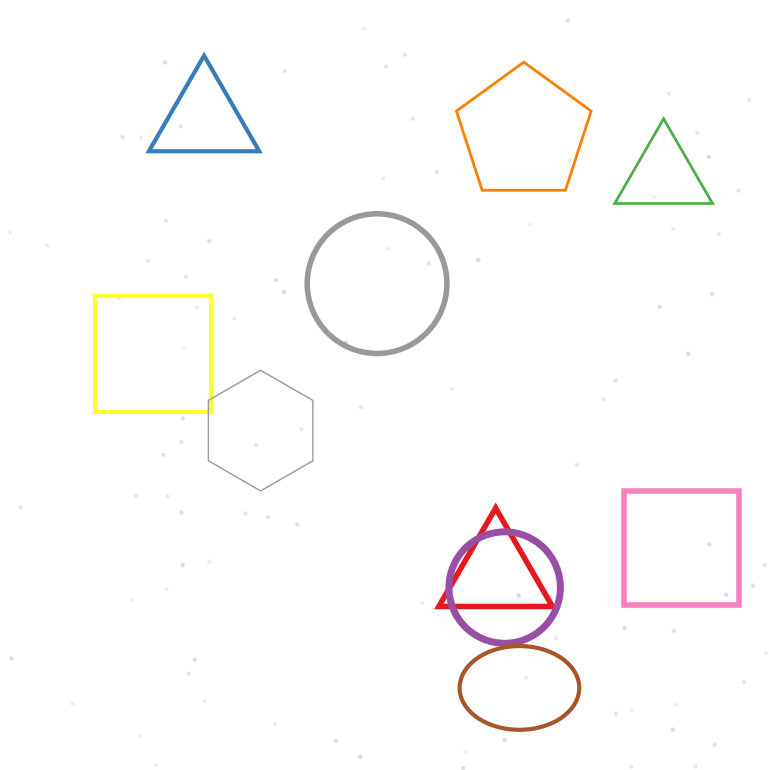[{"shape": "triangle", "thickness": 2, "radius": 0.43, "center": [0.644, 0.255]}, {"shape": "triangle", "thickness": 1.5, "radius": 0.41, "center": [0.265, 0.845]}, {"shape": "triangle", "thickness": 1, "radius": 0.37, "center": [0.862, 0.772]}, {"shape": "circle", "thickness": 2.5, "radius": 0.36, "center": [0.655, 0.237]}, {"shape": "pentagon", "thickness": 1, "radius": 0.46, "center": [0.68, 0.827]}, {"shape": "square", "thickness": 1.5, "radius": 0.38, "center": [0.199, 0.54]}, {"shape": "oval", "thickness": 1.5, "radius": 0.39, "center": [0.675, 0.107]}, {"shape": "square", "thickness": 2, "radius": 0.37, "center": [0.885, 0.289]}, {"shape": "circle", "thickness": 2, "radius": 0.45, "center": [0.49, 0.632]}, {"shape": "hexagon", "thickness": 0.5, "radius": 0.39, "center": [0.338, 0.441]}]